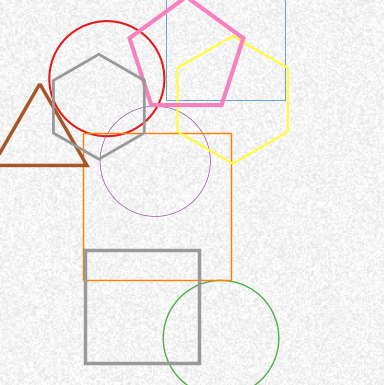[{"shape": "circle", "thickness": 1.5, "radius": 0.75, "center": [0.278, 0.796]}, {"shape": "square", "thickness": 0.5, "radius": 0.77, "center": [0.586, 0.893]}, {"shape": "circle", "thickness": 1, "radius": 0.75, "center": [0.574, 0.122]}, {"shape": "circle", "thickness": 0.5, "radius": 0.72, "center": [0.403, 0.581]}, {"shape": "square", "thickness": 1, "radius": 0.95, "center": [0.408, 0.464]}, {"shape": "hexagon", "thickness": 1.5, "radius": 0.83, "center": [0.604, 0.741]}, {"shape": "triangle", "thickness": 2.5, "radius": 0.71, "center": [0.103, 0.641]}, {"shape": "pentagon", "thickness": 3, "radius": 0.78, "center": [0.484, 0.853]}, {"shape": "square", "thickness": 2.5, "radius": 0.74, "center": [0.369, 0.203]}, {"shape": "hexagon", "thickness": 2, "radius": 0.68, "center": [0.257, 0.723]}]